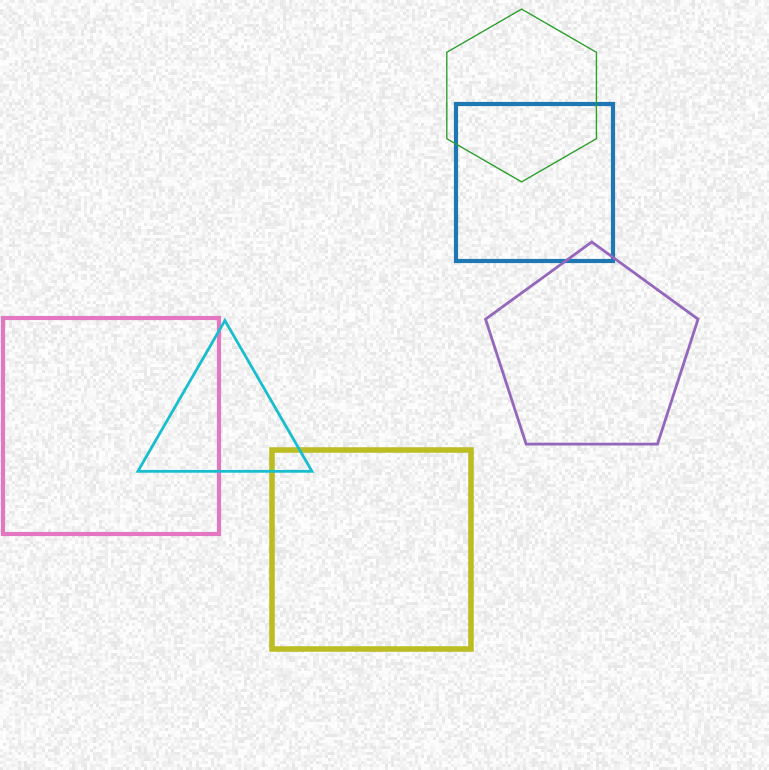[{"shape": "square", "thickness": 1.5, "radius": 0.51, "center": [0.694, 0.763]}, {"shape": "hexagon", "thickness": 0.5, "radius": 0.56, "center": [0.677, 0.876]}, {"shape": "pentagon", "thickness": 1, "radius": 0.73, "center": [0.769, 0.541]}, {"shape": "square", "thickness": 1.5, "radius": 0.7, "center": [0.144, 0.447]}, {"shape": "square", "thickness": 2, "radius": 0.65, "center": [0.482, 0.286]}, {"shape": "triangle", "thickness": 1, "radius": 0.65, "center": [0.292, 0.453]}]